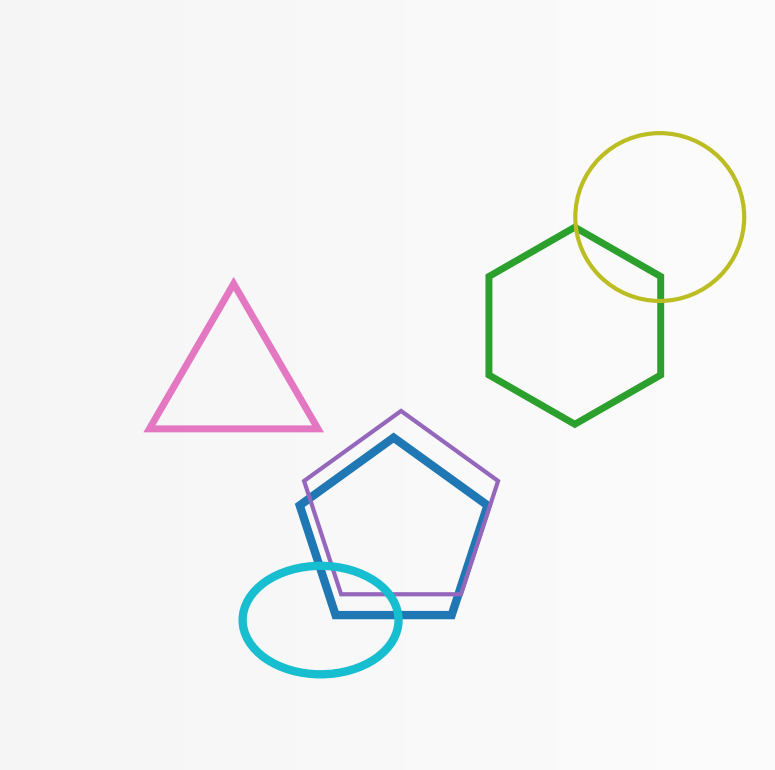[{"shape": "pentagon", "thickness": 3, "radius": 0.64, "center": [0.508, 0.304]}, {"shape": "hexagon", "thickness": 2.5, "radius": 0.64, "center": [0.742, 0.577]}, {"shape": "pentagon", "thickness": 1.5, "radius": 0.66, "center": [0.518, 0.335]}, {"shape": "triangle", "thickness": 2.5, "radius": 0.63, "center": [0.302, 0.506]}, {"shape": "circle", "thickness": 1.5, "radius": 0.54, "center": [0.851, 0.718]}, {"shape": "oval", "thickness": 3, "radius": 0.5, "center": [0.414, 0.195]}]